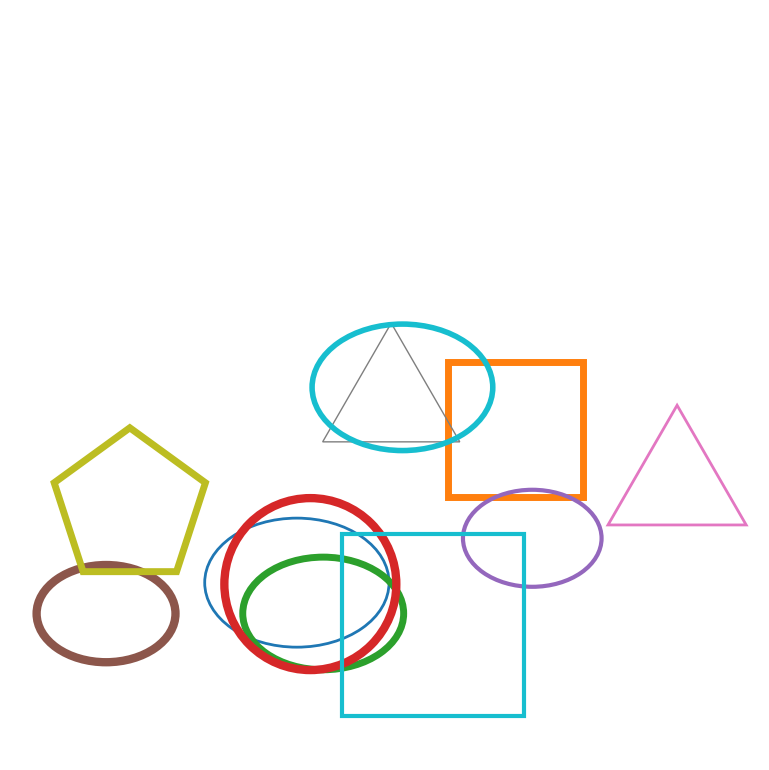[{"shape": "oval", "thickness": 1, "radius": 0.6, "center": [0.386, 0.243]}, {"shape": "square", "thickness": 2.5, "radius": 0.44, "center": [0.67, 0.443]}, {"shape": "oval", "thickness": 2.5, "radius": 0.52, "center": [0.42, 0.203]}, {"shape": "circle", "thickness": 3, "radius": 0.56, "center": [0.403, 0.241]}, {"shape": "oval", "thickness": 1.5, "radius": 0.45, "center": [0.691, 0.301]}, {"shape": "oval", "thickness": 3, "radius": 0.45, "center": [0.138, 0.203]}, {"shape": "triangle", "thickness": 1, "radius": 0.52, "center": [0.879, 0.37]}, {"shape": "triangle", "thickness": 0.5, "radius": 0.51, "center": [0.508, 0.478]}, {"shape": "pentagon", "thickness": 2.5, "radius": 0.52, "center": [0.169, 0.341]}, {"shape": "oval", "thickness": 2, "radius": 0.59, "center": [0.523, 0.497]}, {"shape": "square", "thickness": 1.5, "radius": 0.59, "center": [0.562, 0.188]}]